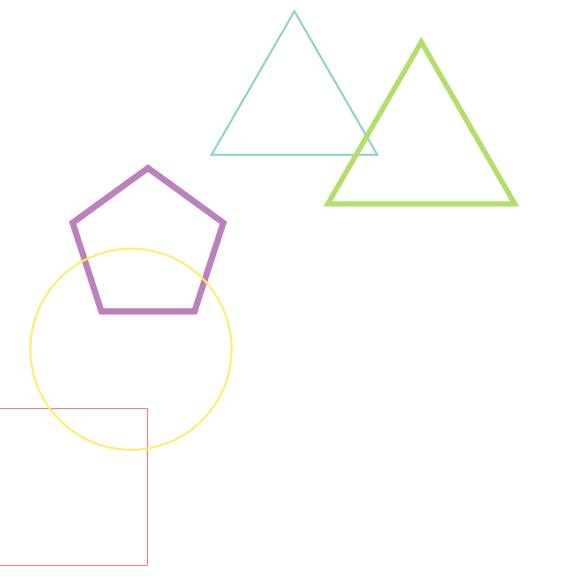[{"shape": "triangle", "thickness": 1, "radius": 0.83, "center": [0.51, 0.814]}, {"shape": "square", "thickness": 0.5, "radius": 0.68, "center": [0.118, 0.157]}, {"shape": "triangle", "thickness": 2.5, "radius": 0.93, "center": [0.73, 0.74]}, {"shape": "pentagon", "thickness": 3, "radius": 0.69, "center": [0.256, 0.571]}, {"shape": "circle", "thickness": 1, "radius": 0.87, "center": [0.227, 0.394]}]